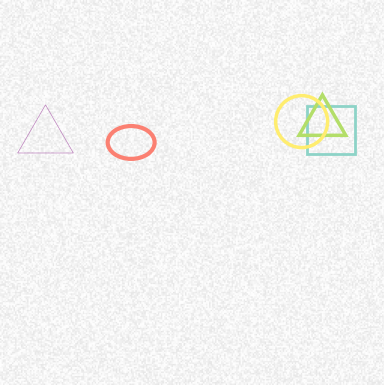[{"shape": "square", "thickness": 2, "radius": 0.31, "center": [0.861, 0.663]}, {"shape": "oval", "thickness": 3, "radius": 0.3, "center": [0.341, 0.63]}, {"shape": "triangle", "thickness": 2.5, "radius": 0.35, "center": [0.837, 0.684]}, {"shape": "triangle", "thickness": 0.5, "radius": 0.42, "center": [0.118, 0.644]}, {"shape": "circle", "thickness": 2.5, "radius": 0.34, "center": [0.784, 0.684]}]